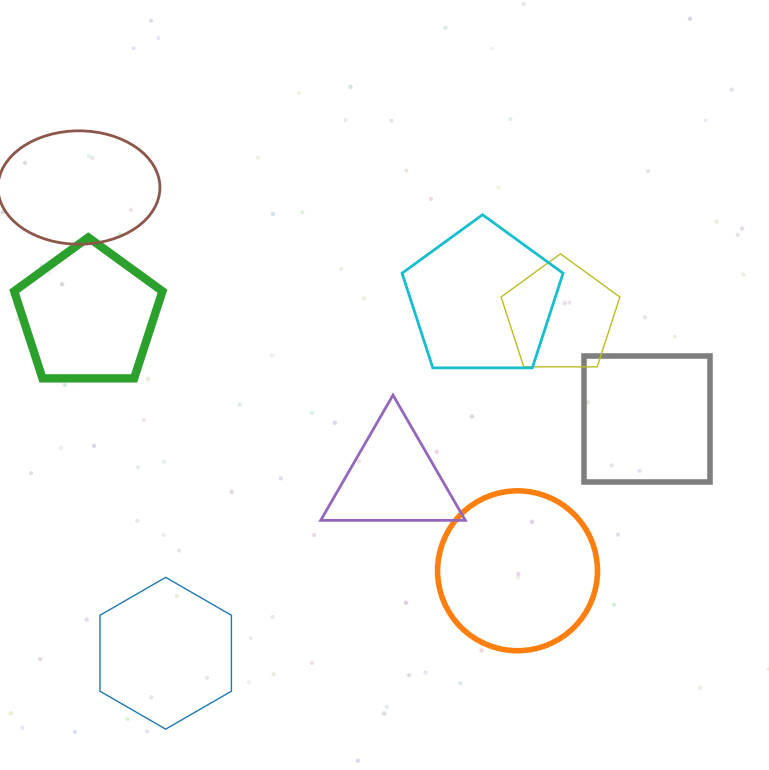[{"shape": "hexagon", "thickness": 0.5, "radius": 0.49, "center": [0.215, 0.152]}, {"shape": "circle", "thickness": 2, "radius": 0.52, "center": [0.672, 0.259]}, {"shape": "pentagon", "thickness": 3, "radius": 0.51, "center": [0.115, 0.59]}, {"shape": "triangle", "thickness": 1, "radius": 0.54, "center": [0.51, 0.378]}, {"shape": "oval", "thickness": 1, "radius": 0.53, "center": [0.103, 0.756]}, {"shape": "square", "thickness": 2, "radius": 0.41, "center": [0.841, 0.456]}, {"shape": "pentagon", "thickness": 0.5, "radius": 0.41, "center": [0.728, 0.589]}, {"shape": "pentagon", "thickness": 1, "radius": 0.55, "center": [0.627, 0.611]}]